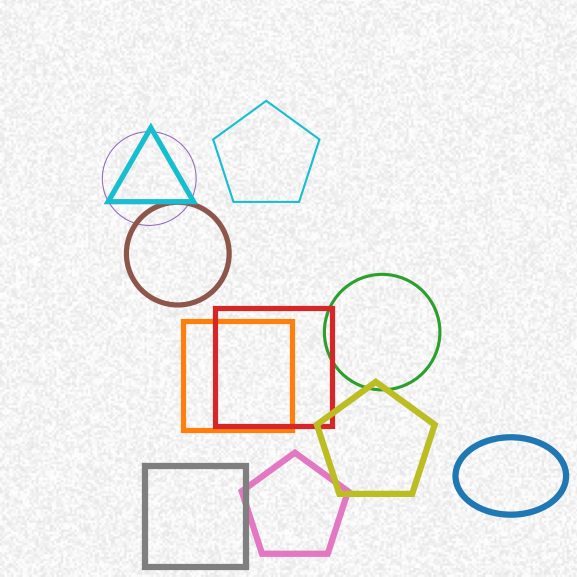[{"shape": "oval", "thickness": 3, "radius": 0.48, "center": [0.885, 0.175]}, {"shape": "square", "thickness": 2.5, "radius": 0.47, "center": [0.411, 0.349]}, {"shape": "circle", "thickness": 1.5, "radius": 0.5, "center": [0.662, 0.424]}, {"shape": "square", "thickness": 2.5, "radius": 0.51, "center": [0.474, 0.363]}, {"shape": "circle", "thickness": 0.5, "radius": 0.41, "center": [0.258, 0.69]}, {"shape": "circle", "thickness": 2.5, "radius": 0.44, "center": [0.308, 0.56]}, {"shape": "pentagon", "thickness": 3, "radius": 0.48, "center": [0.511, 0.119]}, {"shape": "square", "thickness": 3, "radius": 0.44, "center": [0.338, 0.105]}, {"shape": "pentagon", "thickness": 3, "radius": 0.54, "center": [0.651, 0.231]}, {"shape": "pentagon", "thickness": 1, "radius": 0.48, "center": [0.461, 0.728]}, {"shape": "triangle", "thickness": 2.5, "radius": 0.43, "center": [0.261, 0.693]}]